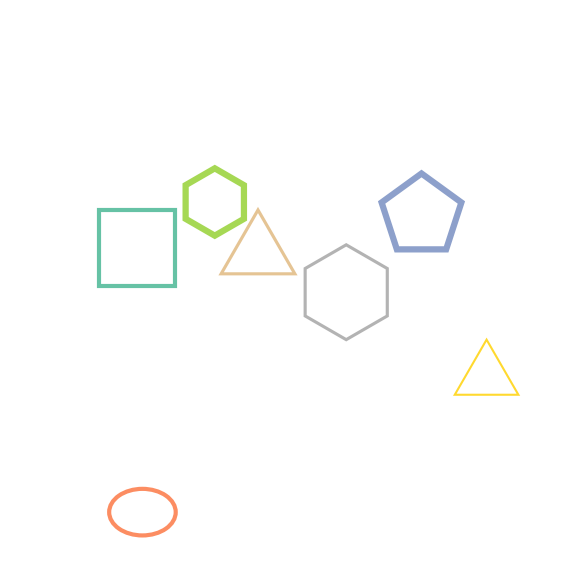[{"shape": "square", "thickness": 2, "radius": 0.33, "center": [0.238, 0.57]}, {"shape": "oval", "thickness": 2, "radius": 0.29, "center": [0.247, 0.112]}, {"shape": "pentagon", "thickness": 3, "radius": 0.36, "center": [0.73, 0.626]}, {"shape": "hexagon", "thickness": 3, "radius": 0.29, "center": [0.372, 0.649]}, {"shape": "triangle", "thickness": 1, "radius": 0.32, "center": [0.843, 0.347]}, {"shape": "triangle", "thickness": 1.5, "radius": 0.37, "center": [0.447, 0.562]}, {"shape": "hexagon", "thickness": 1.5, "radius": 0.41, "center": [0.6, 0.493]}]